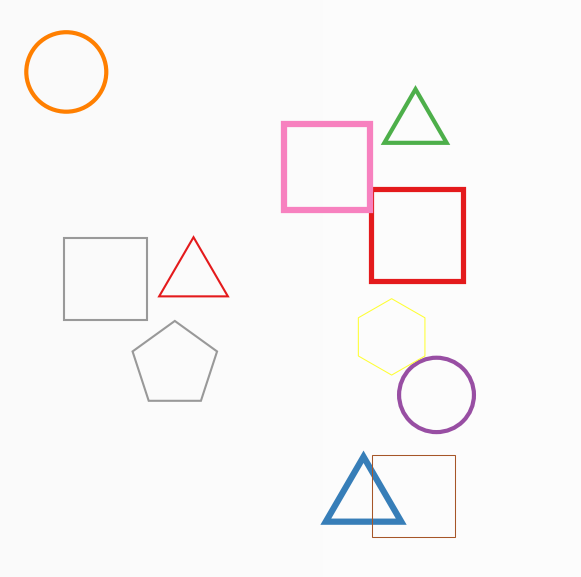[{"shape": "square", "thickness": 2.5, "radius": 0.4, "center": [0.718, 0.592]}, {"shape": "triangle", "thickness": 1, "radius": 0.34, "center": [0.333, 0.52]}, {"shape": "triangle", "thickness": 3, "radius": 0.37, "center": [0.625, 0.133]}, {"shape": "triangle", "thickness": 2, "radius": 0.31, "center": [0.715, 0.783]}, {"shape": "circle", "thickness": 2, "radius": 0.32, "center": [0.751, 0.315]}, {"shape": "circle", "thickness": 2, "radius": 0.34, "center": [0.114, 0.875]}, {"shape": "hexagon", "thickness": 0.5, "radius": 0.33, "center": [0.674, 0.416]}, {"shape": "square", "thickness": 0.5, "radius": 0.36, "center": [0.711, 0.14]}, {"shape": "square", "thickness": 3, "radius": 0.37, "center": [0.562, 0.71]}, {"shape": "square", "thickness": 1, "radius": 0.36, "center": [0.182, 0.516]}, {"shape": "pentagon", "thickness": 1, "radius": 0.38, "center": [0.301, 0.367]}]